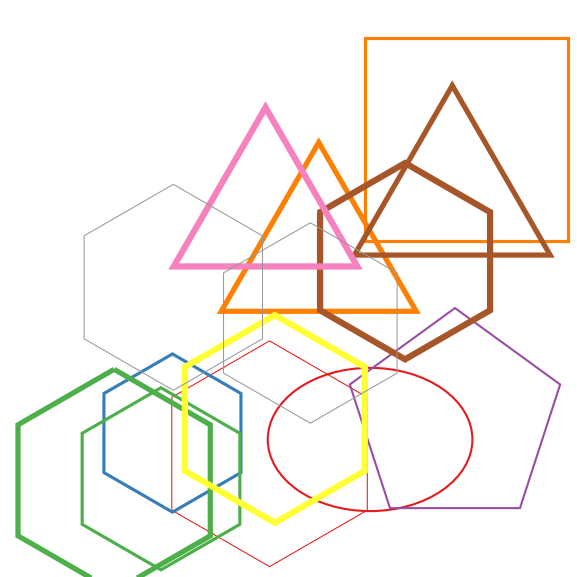[{"shape": "oval", "thickness": 1, "radius": 0.89, "center": [0.641, 0.238]}, {"shape": "hexagon", "thickness": 0.5, "radius": 0.98, "center": [0.467, 0.213]}, {"shape": "hexagon", "thickness": 1.5, "radius": 0.68, "center": [0.299, 0.249]}, {"shape": "hexagon", "thickness": 2.5, "radius": 0.96, "center": [0.198, 0.167]}, {"shape": "hexagon", "thickness": 1.5, "radius": 0.79, "center": [0.279, 0.17]}, {"shape": "pentagon", "thickness": 1, "radius": 0.96, "center": [0.788, 0.274]}, {"shape": "triangle", "thickness": 2.5, "radius": 0.97, "center": [0.552, 0.558]}, {"shape": "square", "thickness": 1.5, "radius": 0.88, "center": [0.808, 0.758]}, {"shape": "hexagon", "thickness": 3, "radius": 0.9, "center": [0.476, 0.274]}, {"shape": "hexagon", "thickness": 3, "radius": 0.85, "center": [0.701, 0.547]}, {"shape": "triangle", "thickness": 2.5, "radius": 0.98, "center": [0.783, 0.655]}, {"shape": "triangle", "thickness": 3, "radius": 0.92, "center": [0.46, 0.63]}, {"shape": "hexagon", "thickness": 0.5, "radius": 0.87, "center": [0.537, 0.44]}, {"shape": "hexagon", "thickness": 0.5, "radius": 0.89, "center": [0.3, 0.502]}]